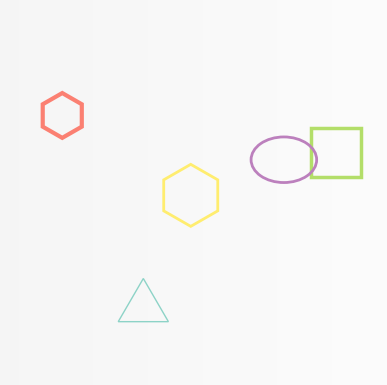[{"shape": "triangle", "thickness": 1, "radius": 0.37, "center": [0.37, 0.202]}, {"shape": "hexagon", "thickness": 3, "radius": 0.29, "center": [0.161, 0.7]}, {"shape": "square", "thickness": 2.5, "radius": 0.32, "center": [0.867, 0.604]}, {"shape": "oval", "thickness": 2, "radius": 0.42, "center": [0.733, 0.585]}, {"shape": "hexagon", "thickness": 2, "radius": 0.4, "center": [0.492, 0.493]}]